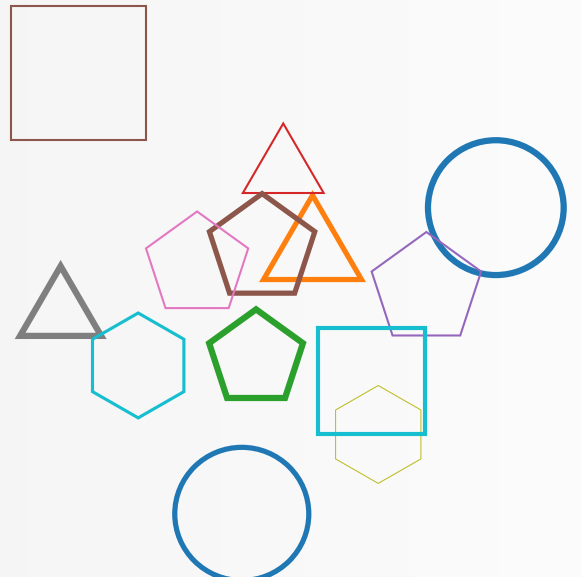[{"shape": "circle", "thickness": 2.5, "radius": 0.58, "center": [0.416, 0.109]}, {"shape": "circle", "thickness": 3, "radius": 0.58, "center": [0.853, 0.64]}, {"shape": "triangle", "thickness": 2.5, "radius": 0.49, "center": [0.538, 0.564]}, {"shape": "pentagon", "thickness": 3, "radius": 0.42, "center": [0.441, 0.379]}, {"shape": "triangle", "thickness": 1, "radius": 0.4, "center": [0.487, 0.705]}, {"shape": "pentagon", "thickness": 1, "radius": 0.5, "center": [0.734, 0.498]}, {"shape": "pentagon", "thickness": 2.5, "radius": 0.48, "center": [0.451, 0.569]}, {"shape": "square", "thickness": 1, "radius": 0.58, "center": [0.135, 0.872]}, {"shape": "pentagon", "thickness": 1, "radius": 0.46, "center": [0.339, 0.54]}, {"shape": "triangle", "thickness": 3, "radius": 0.4, "center": [0.104, 0.458]}, {"shape": "hexagon", "thickness": 0.5, "radius": 0.42, "center": [0.651, 0.247]}, {"shape": "hexagon", "thickness": 1.5, "radius": 0.45, "center": [0.238, 0.366]}, {"shape": "square", "thickness": 2, "radius": 0.46, "center": [0.639, 0.339]}]